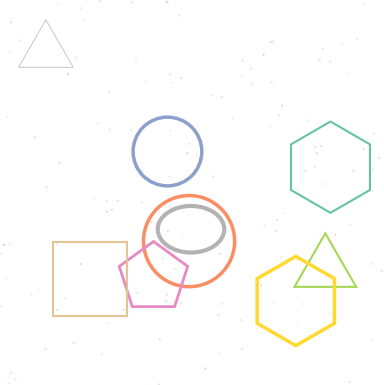[{"shape": "hexagon", "thickness": 1.5, "radius": 0.59, "center": [0.858, 0.566]}, {"shape": "circle", "thickness": 2.5, "radius": 0.59, "center": [0.491, 0.374]}, {"shape": "circle", "thickness": 2.5, "radius": 0.45, "center": [0.435, 0.606]}, {"shape": "pentagon", "thickness": 2, "radius": 0.47, "center": [0.399, 0.279]}, {"shape": "triangle", "thickness": 1.5, "radius": 0.46, "center": [0.845, 0.301]}, {"shape": "hexagon", "thickness": 2.5, "radius": 0.58, "center": [0.768, 0.218]}, {"shape": "square", "thickness": 1.5, "radius": 0.48, "center": [0.234, 0.275]}, {"shape": "triangle", "thickness": 0.5, "radius": 0.41, "center": [0.119, 0.866]}, {"shape": "oval", "thickness": 3, "radius": 0.43, "center": [0.496, 0.405]}]